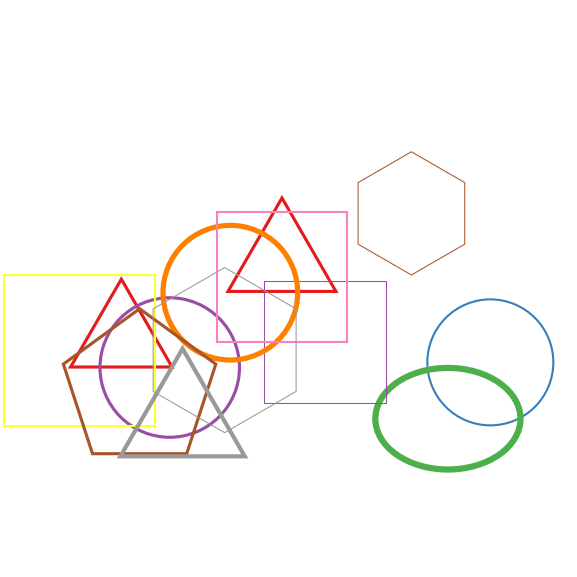[{"shape": "triangle", "thickness": 1.5, "radius": 0.51, "center": [0.21, 0.414]}, {"shape": "triangle", "thickness": 1.5, "radius": 0.54, "center": [0.488, 0.548]}, {"shape": "circle", "thickness": 1, "radius": 0.55, "center": [0.849, 0.372]}, {"shape": "oval", "thickness": 3, "radius": 0.63, "center": [0.776, 0.274]}, {"shape": "circle", "thickness": 1.5, "radius": 0.6, "center": [0.294, 0.363]}, {"shape": "square", "thickness": 0.5, "radius": 0.53, "center": [0.563, 0.407]}, {"shape": "circle", "thickness": 2.5, "radius": 0.58, "center": [0.399, 0.492]}, {"shape": "square", "thickness": 1, "radius": 0.65, "center": [0.137, 0.392]}, {"shape": "hexagon", "thickness": 0.5, "radius": 0.53, "center": [0.712, 0.63]}, {"shape": "pentagon", "thickness": 1.5, "radius": 0.69, "center": [0.242, 0.326]}, {"shape": "square", "thickness": 1, "radius": 0.56, "center": [0.488, 0.519]}, {"shape": "triangle", "thickness": 2, "radius": 0.62, "center": [0.316, 0.271]}, {"shape": "hexagon", "thickness": 0.5, "radius": 0.71, "center": [0.389, 0.393]}]